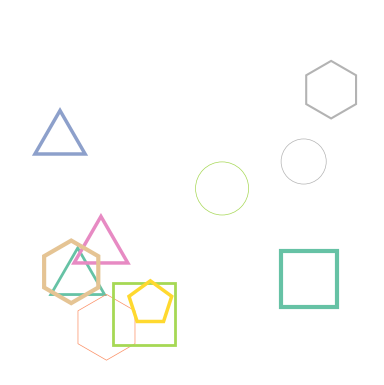[{"shape": "square", "thickness": 3, "radius": 0.36, "center": [0.803, 0.276]}, {"shape": "triangle", "thickness": 2, "radius": 0.4, "center": [0.202, 0.275]}, {"shape": "hexagon", "thickness": 0.5, "radius": 0.43, "center": [0.277, 0.15]}, {"shape": "triangle", "thickness": 2.5, "radius": 0.38, "center": [0.156, 0.638]}, {"shape": "triangle", "thickness": 2.5, "radius": 0.4, "center": [0.262, 0.357]}, {"shape": "circle", "thickness": 0.5, "radius": 0.34, "center": [0.577, 0.511]}, {"shape": "square", "thickness": 2, "radius": 0.4, "center": [0.374, 0.184]}, {"shape": "pentagon", "thickness": 2.5, "radius": 0.29, "center": [0.391, 0.212]}, {"shape": "hexagon", "thickness": 3, "radius": 0.41, "center": [0.185, 0.294]}, {"shape": "circle", "thickness": 0.5, "radius": 0.29, "center": [0.789, 0.581]}, {"shape": "hexagon", "thickness": 1.5, "radius": 0.37, "center": [0.86, 0.767]}]